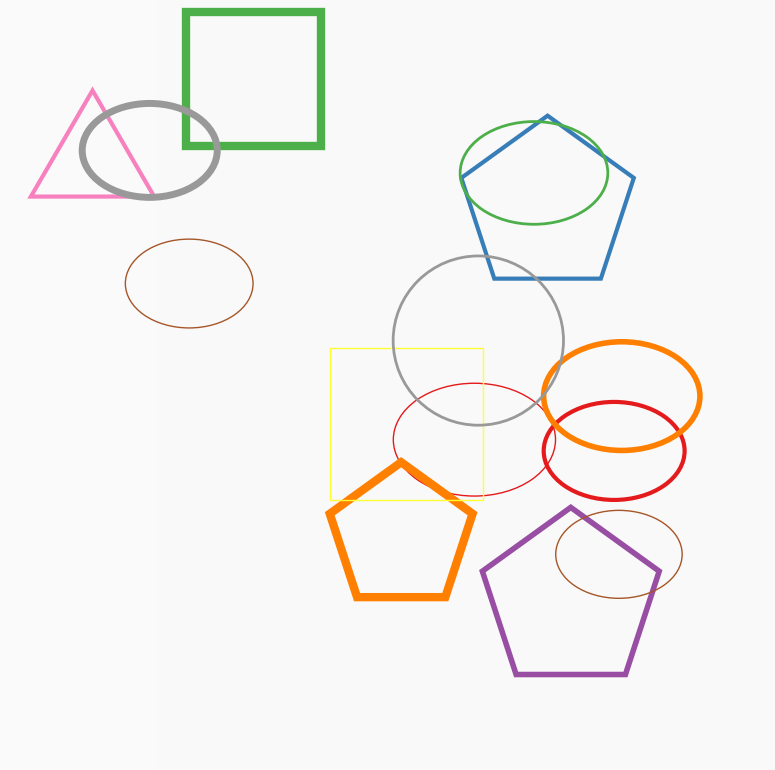[{"shape": "oval", "thickness": 0.5, "radius": 0.52, "center": [0.612, 0.429]}, {"shape": "oval", "thickness": 1.5, "radius": 0.45, "center": [0.792, 0.414]}, {"shape": "pentagon", "thickness": 1.5, "radius": 0.58, "center": [0.707, 0.733]}, {"shape": "square", "thickness": 3, "radius": 0.44, "center": [0.327, 0.897]}, {"shape": "oval", "thickness": 1, "radius": 0.48, "center": [0.689, 0.775]}, {"shape": "pentagon", "thickness": 2, "radius": 0.6, "center": [0.736, 0.221]}, {"shape": "pentagon", "thickness": 3, "radius": 0.48, "center": [0.518, 0.303]}, {"shape": "oval", "thickness": 2, "radius": 0.5, "center": [0.802, 0.486]}, {"shape": "square", "thickness": 0.5, "radius": 0.49, "center": [0.525, 0.449]}, {"shape": "oval", "thickness": 0.5, "radius": 0.41, "center": [0.244, 0.632]}, {"shape": "oval", "thickness": 0.5, "radius": 0.41, "center": [0.799, 0.28]}, {"shape": "triangle", "thickness": 1.5, "radius": 0.46, "center": [0.119, 0.791]}, {"shape": "oval", "thickness": 2.5, "radius": 0.44, "center": [0.193, 0.805]}, {"shape": "circle", "thickness": 1, "radius": 0.55, "center": [0.617, 0.558]}]